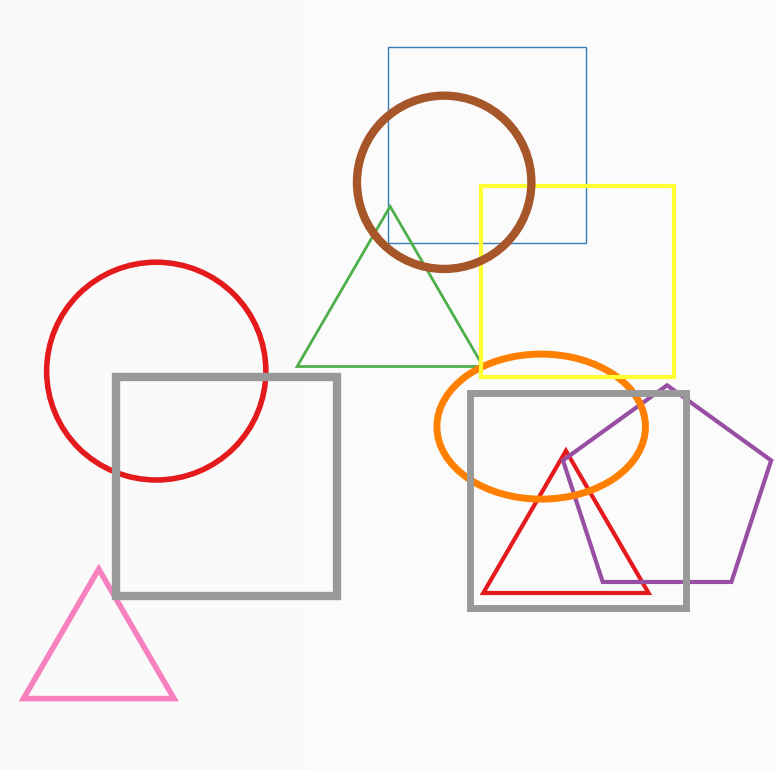[{"shape": "triangle", "thickness": 1.5, "radius": 0.62, "center": [0.73, 0.291]}, {"shape": "circle", "thickness": 2, "radius": 0.71, "center": [0.202, 0.518]}, {"shape": "square", "thickness": 0.5, "radius": 0.64, "center": [0.629, 0.812]}, {"shape": "triangle", "thickness": 1, "radius": 0.69, "center": [0.503, 0.593]}, {"shape": "pentagon", "thickness": 1.5, "radius": 0.71, "center": [0.861, 0.358]}, {"shape": "oval", "thickness": 2.5, "radius": 0.67, "center": [0.698, 0.446]}, {"shape": "square", "thickness": 1.5, "radius": 0.62, "center": [0.745, 0.634]}, {"shape": "circle", "thickness": 3, "radius": 0.56, "center": [0.573, 0.763]}, {"shape": "triangle", "thickness": 2, "radius": 0.56, "center": [0.127, 0.149]}, {"shape": "square", "thickness": 2.5, "radius": 0.7, "center": [0.746, 0.35]}, {"shape": "square", "thickness": 3, "radius": 0.71, "center": [0.292, 0.368]}]